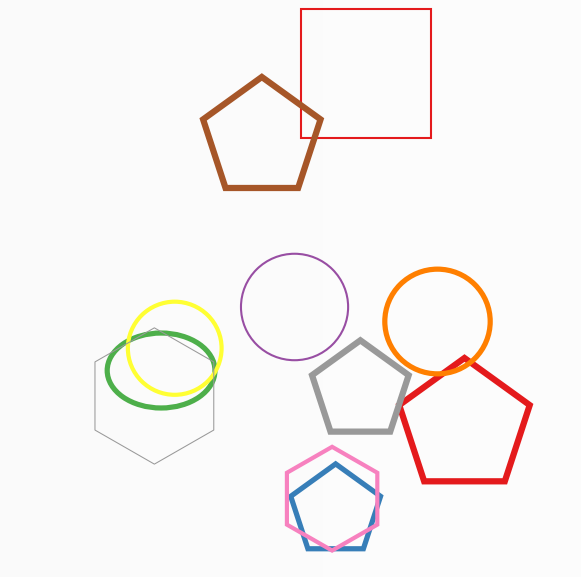[{"shape": "pentagon", "thickness": 3, "radius": 0.59, "center": [0.799, 0.261]}, {"shape": "square", "thickness": 1, "radius": 0.56, "center": [0.63, 0.872]}, {"shape": "pentagon", "thickness": 2.5, "radius": 0.41, "center": [0.577, 0.115]}, {"shape": "oval", "thickness": 2.5, "radius": 0.46, "center": [0.277, 0.358]}, {"shape": "circle", "thickness": 1, "radius": 0.46, "center": [0.507, 0.468]}, {"shape": "circle", "thickness": 2.5, "radius": 0.45, "center": [0.753, 0.442]}, {"shape": "circle", "thickness": 2, "radius": 0.4, "center": [0.301, 0.396]}, {"shape": "pentagon", "thickness": 3, "radius": 0.53, "center": [0.45, 0.76]}, {"shape": "hexagon", "thickness": 2, "radius": 0.45, "center": [0.571, 0.136]}, {"shape": "pentagon", "thickness": 3, "radius": 0.44, "center": [0.62, 0.322]}, {"shape": "hexagon", "thickness": 0.5, "radius": 0.59, "center": [0.266, 0.313]}]